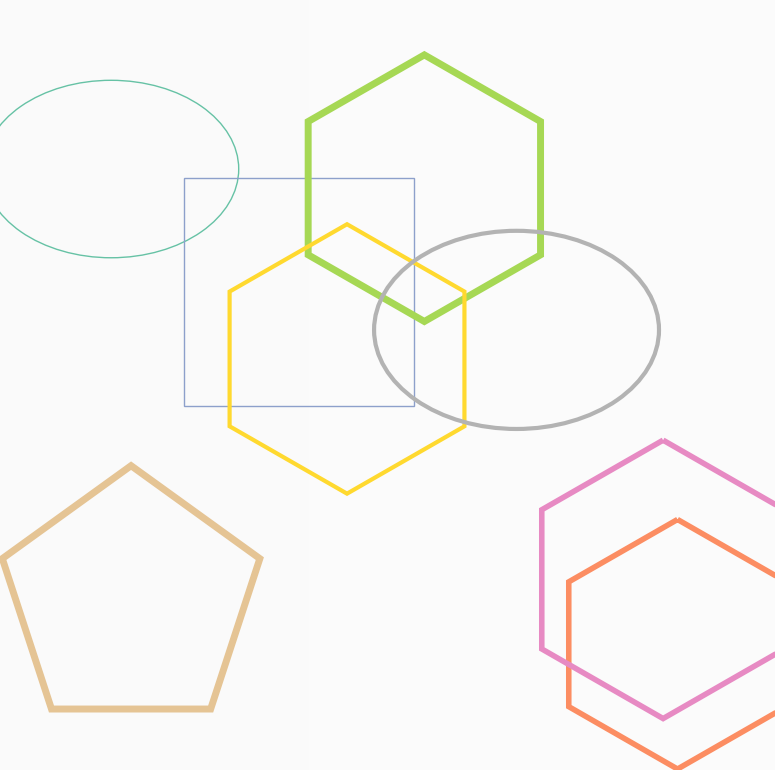[{"shape": "oval", "thickness": 0.5, "radius": 0.82, "center": [0.143, 0.78]}, {"shape": "hexagon", "thickness": 2, "radius": 0.81, "center": [0.874, 0.163]}, {"shape": "square", "thickness": 0.5, "radius": 0.74, "center": [0.385, 0.621]}, {"shape": "hexagon", "thickness": 2, "radius": 0.9, "center": [0.856, 0.248]}, {"shape": "hexagon", "thickness": 2.5, "radius": 0.87, "center": [0.548, 0.756]}, {"shape": "hexagon", "thickness": 1.5, "radius": 0.87, "center": [0.448, 0.534]}, {"shape": "pentagon", "thickness": 2.5, "radius": 0.87, "center": [0.169, 0.221]}, {"shape": "oval", "thickness": 1.5, "radius": 0.92, "center": [0.667, 0.572]}]